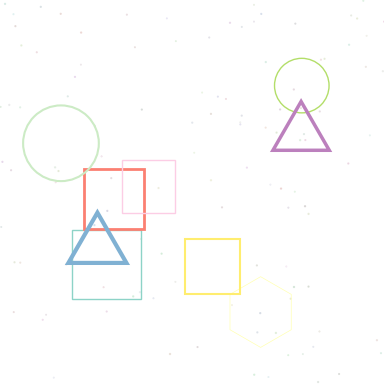[{"shape": "square", "thickness": 1, "radius": 0.45, "center": [0.277, 0.312]}, {"shape": "hexagon", "thickness": 0.5, "radius": 0.46, "center": [0.677, 0.189]}, {"shape": "square", "thickness": 2, "radius": 0.39, "center": [0.296, 0.483]}, {"shape": "triangle", "thickness": 3, "radius": 0.44, "center": [0.253, 0.361]}, {"shape": "circle", "thickness": 1, "radius": 0.35, "center": [0.784, 0.778]}, {"shape": "square", "thickness": 1, "radius": 0.34, "center": [0.385, 0.516]}, {"shape": "triangle", "thickness": 2.5, "radius": 0.42, "center": [0.782, 0.652]}, {"shape": "circle", "thickness": 1.5, "radius": 0.49, "center": [0.158, 0.628]}, {"shape": "square", "thickness": 1.5, "radius": 0.36, "center": [0.552, 0.307]}]